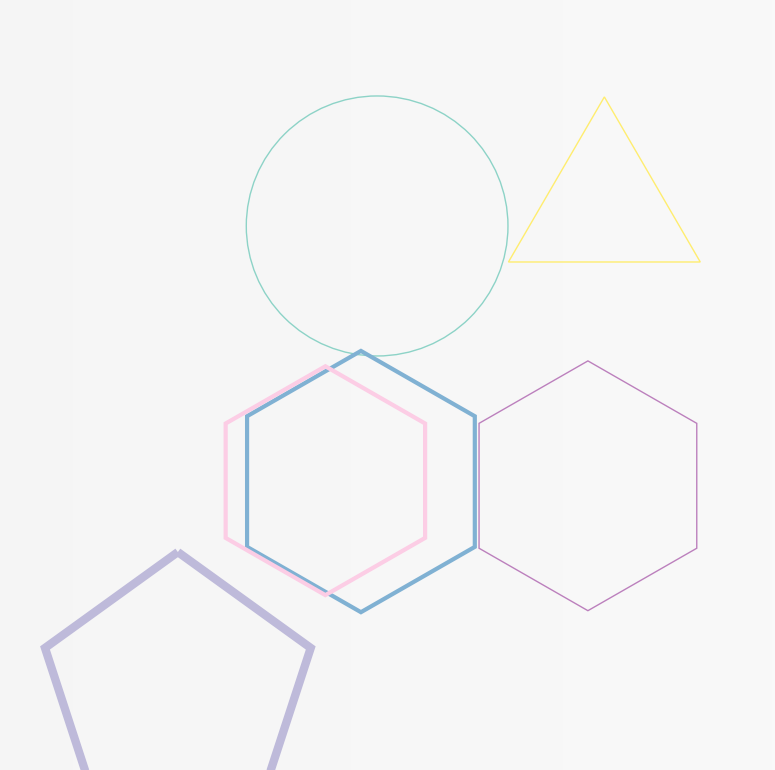[{"shape": "circle", "thickness": 0.5, "radius": 0.84, "center": [0.487, 0.707]}, {"shape": "pentagon", "thickness": 3, "radius": 0.9, "center": [0.23, 0.103]}, {"shape": "hexagon", "thickness": 1.5, "radius": 0.85, "center": [0.466, 0.375]}, {"shape": "hexagon", "thickness": 1.5, "radius": 0.74, "center": [0.42, 0.376]}, {"shape": "hexagon", "thickness": 0.5, "radius": 0.81, "center": [0.759, 0.369]}, {"shape": "triangle", "thickness": 0.5, "radius": 0.71, "center": [0.78, 0.731]}]